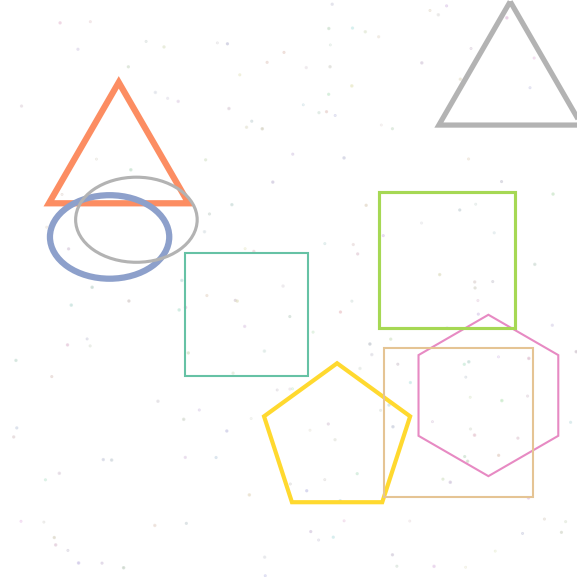[{"shape": "square", "thickness": 1, "radius": 0.53, "center": [0.427, 0.454]}, {"shape": "triangle", "thickness": 3, "radius": 0.7, "center": [0.206, 0.717]}, {"shape": "oval", "thickness": 3, "radius": 0.52, "center": [0.19, 0.589]}, {"shape": "hexagon", "thickness": 1, "radius": 0.7, "center": [0.846, 0.314]}, {"shape": "square", "thickness": 1.5, "radius": 0.59, "center": [0.774, 0.549]}, {"shape": "pentagon", "thickness": 2, "radius": 0.67, "center": [0.584, 0.237]}, {"shape": "square", "thickness": 1, "radius": 0.65, "center": [0.793, 0.267]}, {"shape": "triangle", "thickness": 2.5, "radius": 0.71, "center": [0.883, 0.854]}, {"shape": "oval", "thickness": 1.5, "radius": 0.53, "center": [0.236, 0.619]}]